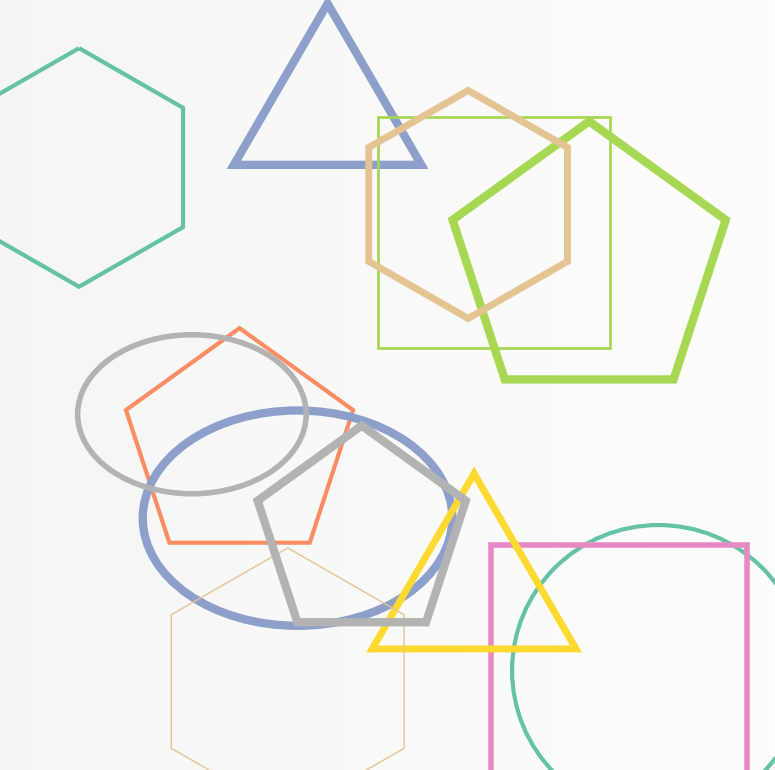[{"shape": "hexagon", "thickness": 1.5, "radius": 0.77, "center": [0.102, 0.783]}, {"shape": "circle", "thickness": 1.5, "radius": 0.94, "center": [0.85, 0.129]}, {"shape": "pentagon", "thickness": 1.5, "radius": 0.77, "center": [0.309, 0.42]}, {"shape": "oval", "thickness": 3, "radius": 1.0, "center": [0.384, 0.327]}, {"shape": "triangle", "thickness": 3, "radius": 0.7, "center": [0.423, 0.856]}, {"shape": "square", "thickness": 2, "radius": 0.83, "center": [0.798, 0.126]}, {"shape": "pentagon", "thickness": 3, "radius": 0.93, "center": [0.76, 0.657]}, {"shape": "square", "thickness": 1, "radius": 0.75, "center": [0.638, 0.698]}, {"shape": "triangle", "thickness": 2.5, "radius": 0.76, "center": [0.612, 0.233]}, {"shape": "hexagon", "thickness": 2.5, "radius": 0.74, "center": [0.604, 0.734]}, {"shape": "hexagon", "thickness": 0.5, "radius": 0.87, "center": [0.371, 0.115]}, {"shape": "pentagon", "thickness": 3, "radius": 0.71, "center": [0.467, 0.306]}, {"shape": "oval", "thickness": 2, "radius": 0.74, "center": [0.248, 0.462]}]